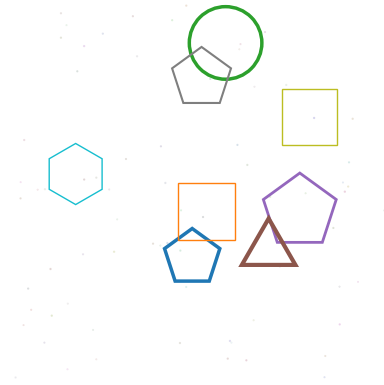[{"shape": "pentagon", "thickness": 2.5, "radius": 0.38, "center": [0.499, 0.331]}, {"shape": "square", "thickness": 1, "radius": 0.37, "center": [0.537, 0.45]}, {"shape": "circle", "thickness": 2.5, "radius": 0.47, "center": [0.586, 0.888]}, {"shape": "pentagon", "thickness": 2, "radius": 0.5, "center": [0.779, 0.451]}, {"shape": "triangle", "thickness": 3, "radius": 0.4, "center": [0.698, 0.352]}, {"shape": "pentagon", "thickness": 1.5, "radius": 0.4, "center": [0.523, 0.798]}, {"shape": "square", "thickness": 1, "radius": 0.36, "center": [0.804, 0.696]}, {"shape": "hexagon", "thickness": 1, "radius": 0.4, "center": [0.196, 0.548]}]